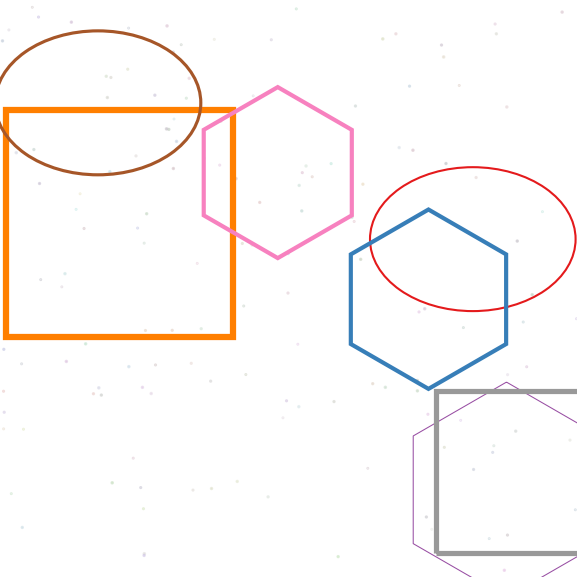[{"shape": "oval", "thickness": 1, "radius": 0.89, "center": [0.819, 0.585]}, {"shape": "hexagon", "thickness": 2, "radius": 0.78, "center": [0.742, 0.481]}, {"shape": "hexagon", "thickness": 0.5, "radius": 0.93, "center": [0.877, 0.151]}, {"shape": "square", "thickness": 3, "radius": 0.98, "center": [0.208, 0.611]}, {"shape": "oval", "thickness": 1.5, "radius": 0.89, "center": [0.17, 0.821]}, {"shape": "hexagon", "thickness": 2, "radius": 0.74, "center": [0.481, 0.7]}, {"shape": "square", "thickness": 2.5, "radius": 0.7, "center": [0.895, 0.181]}]